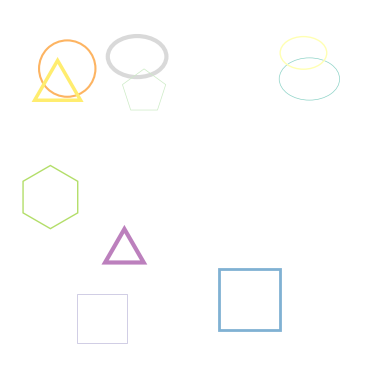[{"shape": "oval", "thickness": 0.5, "radius": 0.39, "center": [0.804, 0.795]}, {"shape": "oval", "thickness": 1, "radius": 0.3, "center": [0.788, 0.863]}, {"shape": "square", "thickness": 0.5, "radius": 0.32, "center": [0.265, 0.173]}, {"shape": "square", "thickness": 2, "radius": 0.4, "center": [0.648, 0.222]}, {"shape": "circle", "thickness": 1.5, "radius": 0.37, "center": [0.175, 0.822]}, {"shape": "hexagon", "thickness": 1, "radius": 0.41, "center": [0.131, 0.488]}, {"shape": "oval", "thickness": 3, "radius": 0.38, "center": [0.356, 0.853]}, {"shape": "triangle", "thickness": 3, "radius": 0.29, "center": [0.323, 0.347]}, {"shape": "pentagon", "thickness": 0.5, "radius": 0.3, "center": [0.374, 0.762]}, {"shape": "triangle", "thickness": 2.5, "radius": 0.34, "center": [0.15, 0.774]}]